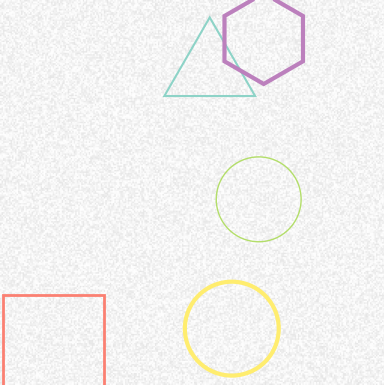[{"shape": "triangle", "thickness": 1.5, "radius": 0.68, "center": [0.545, 0.819]}, {"shape": "square", "thickness": 2, "radius": 0.65, "center": [0.139, 0.104]}, {"shape": "circle", "thickness": 1, "radius": 0.55, "center": [0.672, 0.482]}, {"shape": "hexagon", "thickness": 3, "radius": 0.59, "center": [0.685, 0.9]}, {"shape": "circle", "thickness": 3, "radius": 0.61, "center": [0.602, 0.146]}]